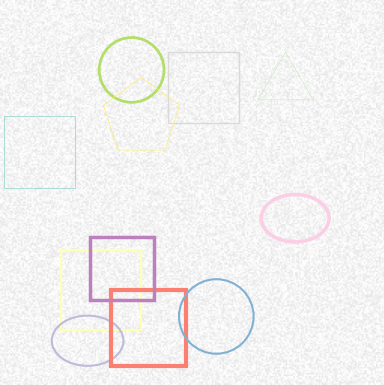[{"shape": "square", "thickness": 0.5, "radius": 0.47, "center": [0.102, 0.606]}, {"shape": "square", "thickness": 1.5, "radius": 0.52, "center": [0.263, 0.248]}, {"shape": "oval", "thickness": 1.5, "radius": 0.47, "center": [0.228, 0.115]}, {"shape": "square", "thickness": 3, "radius": 0.49, "center": [0.385, 0.149]}, {"shape": "circle", "thickness": 1.5, "radius": 0.48, "center": [0.562, 0.178]}, {"shape": "circle", "thickness": 2, "radius": 0.42, "center": [0.342, 0.818]}, {"shape": "oval", "thickness": 2.5, "radius": 0.44, "center": [0.767, 0.433]}, {"shape": "square", "thickness": 1, "radius": 0.46, "center": [0.53, 0.774]}, {"shape": "square", "thickness": 2.5, "radius": 0.41, "center": [0.317, 0.302]}, {"shape": "triangle", "thickness": 0.5, "radius": 0.41, "center": [0.742, 0.782]}, {"shape": "pentagon", "thickness": 0.5, "radius": 0.52, "center": [0.367, 0.695]}]